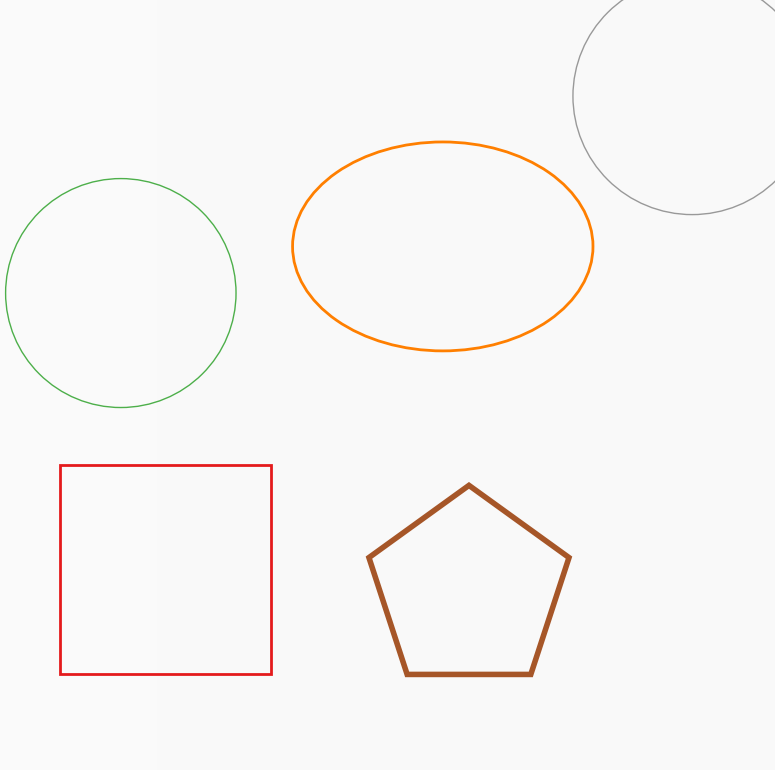[{"shape": "square", "thickness": 1, "radius": 0.68, "center": [0.213, 0.26]}, {"shape": "circle", "thickness": 0.5, "radius": 0.74, "center": [0.156, 0.619]}, {"shape": "oval", "thickness": 1, "radius": 0.97, "center": [0.571, 0.68]}, {"shape": "pentagon", "thickness": 2, "radius": 0.68, "center": [0.605, 0.234]}, {"shape": "circle", "thickness": 0.5, "radius": 0.77, "center": [0.893, 0.875]}]